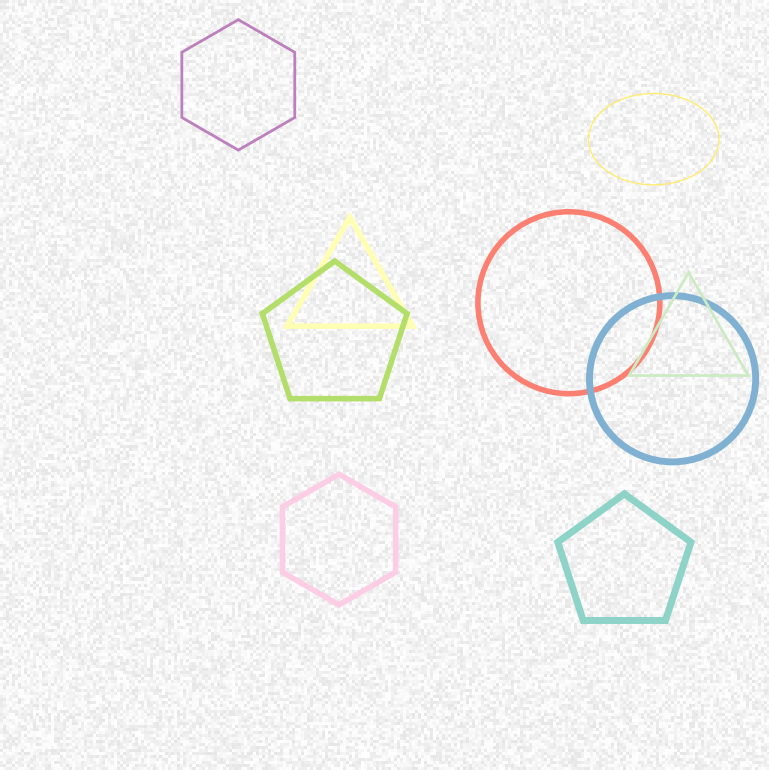[{"shape": "pentagon", "thickness": 2.5, "radius": 0.45, "center": [0.811, 0.268]}, {"shape": "triangle", "thickness": 2, "radius": 0.47, "center": [0.454, 0.624]}, {"shape": "circle", "thickness": 2, "radius": 0.59, "center": [0.739, 0.607]}, {"shape": "circle", "thickness": 2.5, "radius": 0.54, "center": [0.873, 0.508]}, {"shape": "pentagon", "thickness": 2, "radius": 0.49, "center": [0.435, 0.562]}, {"shape": "hexagon", "thickness": 2, "radius": 0.42, "center": [0.44, 0.299]}, {"shape": "hexagon", "thickness": 1, "radius": 0.42, "center": [0.309, 0.89]}, {"shape": "triangle", "thickness": 1, "radius": 0.45, "center": [0.894, 0.557]}, {"shape": "oval", "thickness": 0.5, "radius": 0.42, "center": [0.849, 0.819]}]